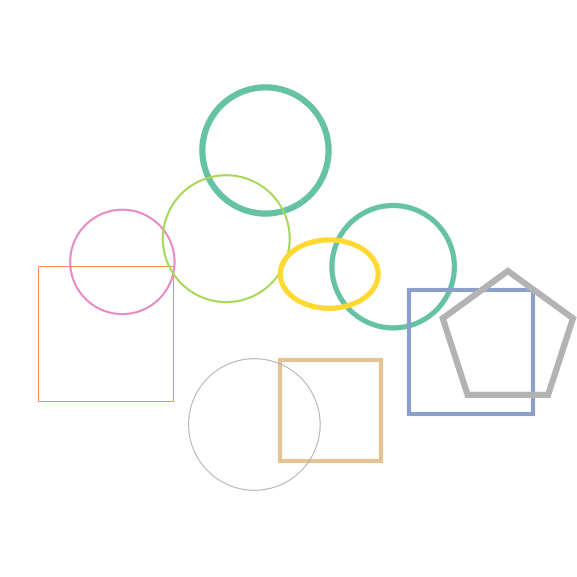[{"shape": "circle", "thickness": 3, "radius": 0.55, "center": [0.46, 0.739]}, {"shape": "circle", "thickness": 2.5, "radius": 0.53, "center": [0.681, 0.537]}, {"shape": "square", "thickness": 0.5, "radius": 0.59, "center": [0.182, 0.421]}, {"shape": "square", "thickness": 2, "radius": 0.54, "center": [0.816, 0.389]}, {"shape": "circle", "thickness": 1, "radius": 0.45, "center": [0.212, 0.546]}, {"shape": "circle", "thickness": 1, "radius": 0.55, "center": [0.392, 0.586]}, {"shape": "oval", "thickness": 2.5, "radius": 0.42, "center": [0.57, 0.525]}, {"shape": "square", "thickness": 2, "radius": 0.44, "center": [0.572, 0.289]}, {"shape": "pentagon", "thickness": 3, "radius": 0.59, "center": [0.879, 0.411]}, {"shape": "circle", "thickness": 0.5, "radius": 0.57, "center": [0.44, 0.264]}]